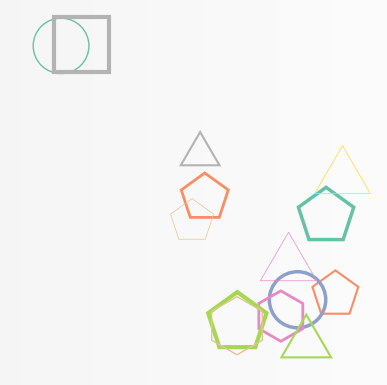[{"shape": "pentagon", "thickness": 2.5, "radius": 0.38, "center": [0.841, 0.438]}, {"shape": "circle", "thickness": 1, "radius": 0.36, "center": [0.158, 0.881]}, {"shape": "pentagon", "thickness": 1.5, "radius": 0.31, "center": [0.865, 0.236]}, {"shape": "pentagon", "thickness": 2, "radius": 0.32, "center": [0.528, 0.487]}, {"shape": "circle", "thickness": 2.5, "radius": 0.36, "center": [0.768, 0.221]}, {"shape": "triangle", "thickness": 0.5, "radius": 0.42, "center": [0.745, 0.313]}, {"shape": "hexagon", "thickness": 2, "radius": 0.33, "center": [0.725, 0.179]}, {"shape": "triangle", "thickness": 1.5, "radius": 0.37, "center": [0.79, 0.109]}, {"shape": "pentagon", "thickness": 3, "radius": 0.4, "center": [0.612, 0.162]}, {"shape": "triangle", "thickness": 0.5, "radius": 0.41, "center": [0.884, 0.539]}, {"shape": "hexagon", "thickness": 1, "radius": 0.38, "center": [0.612, 0.154]}, {"shape": "pentagon", "thickness": 0.5, "radius": 0.29, "center": [0.496, 0.426]}, {"shape": "triangle", "thickness": 1.5, "radius": 0.29, "center": [0.516, 0.6]}, {"shape": "square", "thickness": 3, "radius": 0.36, "center": [0.21, 0.885]}]